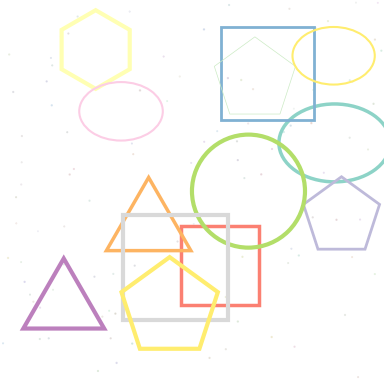[{"shape": "oval", "thickness": 2.5, "radius": 0.72, "center": [0.869, 0.629]}, {"shape": "hexagon", "thickness": 3, "radius": 0.51, "center": [0.248, 0.871]}, {"shape": "pentagon", "thickness": 2, "radius": 0.52, "center": [0.887, 0.437]}, {"shape": "square", "thickness": 2.5, "radius": 0.51, "center": [0.571, 0.31]}, {"shape": "square", "thickness": 2, "radius": 0.6, "center": [0.694, 0.809]}, {"shape": "triangle", "thickness": 2.5, "radius": 0.63, "center": [0.386, 0.412]}, {"shape": "circle", "thickness": 3, "radius": 0.73, "center": [0.645, 0.504]}, {"shape": "oval", "thickness": 1.5, "radius": 0.54, "center": [0.314, 0.711]}, {"shape": "square", "thickness": 3, "radius": 0.68, "center": [0.455, 0.305]}, {"shape": "triangle", "thickness": 3, "radius": 0.61, "center": [0.166, 0.207]}, {"shape": "pentagon", "thickness": 0.5, "radius": 0.55, "center": [0.662, 0.793]}, {"shape": "pentagon", "thickness": 3, "radius": 0.66, "center": [0.441, 0.201]}, {"shape": "oval", "thickness": 1.5, "radius": 0.53, "center": [0.867, 0.855]}]